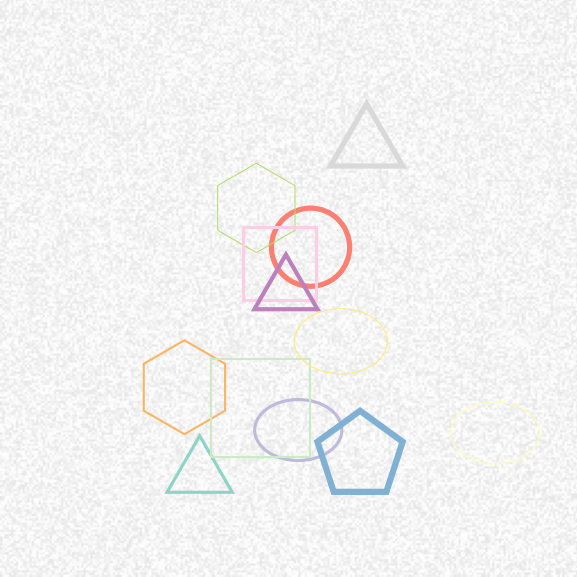[{"shape": "triangle", "thickness": 1.5, "radius": 0.33, "center": [0.346, 0.179]}, {"shape": "oval", "thickness": 0.5, "radius": 0.38, "center": [0.857, 0.249]}, {"shape": "oval", "thickness": 1.5, "radius": 0.38, "center": [0.516, 0.254]}, {"shape": "circle", "thickness": 2.5, "radius": 0.34, "center": [0.538, 0.571]}, {"shape": "pentagon", "thickness": 3, "radius": 0.39, "center": [0.623, 0.21]}, {"shape": "hexagon", "thickness": 1, "radius": 0.41, "center": [0.319, 0.329]}, {"shape": "hexagon", "thickness": 0.5, "radius": 0.39, "center": [0.444, 0.639]}, {"shape": "square", "thickness": 1.5, "radius": 0.32, "center": [0.484, 0.542]}, {"shape": "triangle", "thickness": 2.5, "radius": 0.36, "center": [0.635, 0.748]}, {"shape": "triangle", "thickness": 2, "radius": 0.32, "center": [0.495, 0.495]}, {"shape": "square", "thickness": 1, "radius": 0.43, "center": [0.451, 0.292]}, {"shape": "oval", "thickness": 0.5, "radius": 0.4, "center": [0.59, 0.408]}]